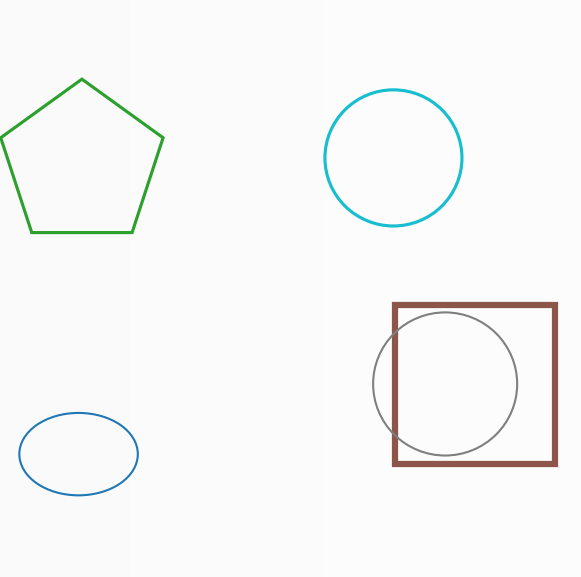[{"shape": "oval", "thickness": 1, "radius": 0.51, "center": [0.135, 0.213]}, {"shape": "pentagon", "thickness": 1.5, "radius": 0.73, "center": [0.141, 0.715]}, {"shape": "square", "thickness": 3, "radius": 0.69, "center": [0.817, 0.333]}, {"shape": "circle", "thickness": 1, "radius": 0.62, "center": [0.766, 0.334]}, {"shape": "circle", "thickness": 1.5, "radius": 0.59, "center": [0.677, 0.726]}]